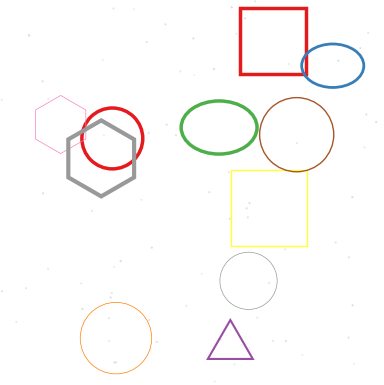[{"shape": "circle", "thickness": 2.5, "radius": 0.4, "center": [0.292, 0.64]}, {"shape": "square", "thickness": 2.5, "radius": 0.43, "center": [0.709, 0.893]}, {"shape": "oval", "thickness": 2, "radius": 0.4, "center": [0.864, 0.829]}, {"shape": "oval", "thickness": 2.5, "radius": 0.49, "center": [0.569, 0.669]}, {"shape": "triangle", "thickness": 1.5, "radius": 0.34, "center": [0.598, 0.101]}, {"shape": "circle", "thickness": 0.5, "radius": 0.46, "center": [0.301, 0.122]}, {"shape": "square", "thickness": 1, "radius": 0.49, "center": [0.698, 0.461]}, {"shape": "circle", "thickness": 1, "radius": 0.48, "center": [0.771, 0.65]}, {"shape": "hexagon", "thickness": 0.5, "radius": 0.38, "center": [0.158, 0.677]}, {"shape": "hexagon", "thickness": 3, "radius": 0.49, "center": [0.263, 0.589]}, {"shape": "circle", "thickness": 0.5, "radius": 0.37, "center": [0.646, 0.271]}]